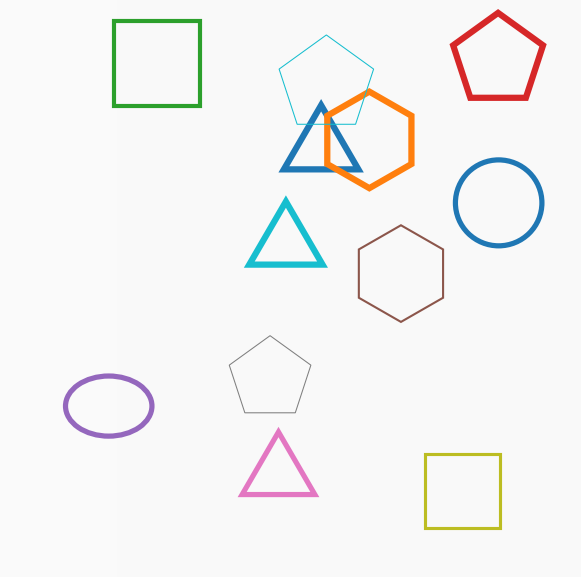[{"shape": "triangle", "thickness": 3, "radius": 0.37, "center": [0.552, 0.743]}, {"shape": "circle", "thickness": 2.5, "radius": 0.37, "center": [0.858, 0.648]}, {"shape": "hexagon", "thickness": 3, "radius": 0.42, "center": [0.635, 0.757]}, {"shape": "square", "thickness": 2, "radius": 0.37, "center": [0.27, 0.89]}, {"shape": "pentagon", "thickness": 3, "radius": 0.41, "center": [0.857, 0.896]}, {"shape": "oval", "thickness": 2.5, "radius": 0.37, "center": [0.187, 0.296]}, {"shape": "hexagon", "thickness": 1, "radius": 0.42, "center": [0.69, 0.525]}, {"shape": "triangle", "thickness": 2.5, "radius": 0.36, "center": [0.479, 0.179]}, {"shape": "pentagon", "thickness": 0.5, "radius": 0.37, "center": [0.465, 0.344]}, {"shape": "square", "thickness": 1.5, "radius": 0.32, "center": [0.796, 0.15]}, {"shape": "pentagon", "thickness": 0.5, "radius": 0.43, "center": [0.561, 0.853]}, {"shape": "triangle", "thickness": 3, "radius": 0.36, "center": [0.492, 0.577]}]